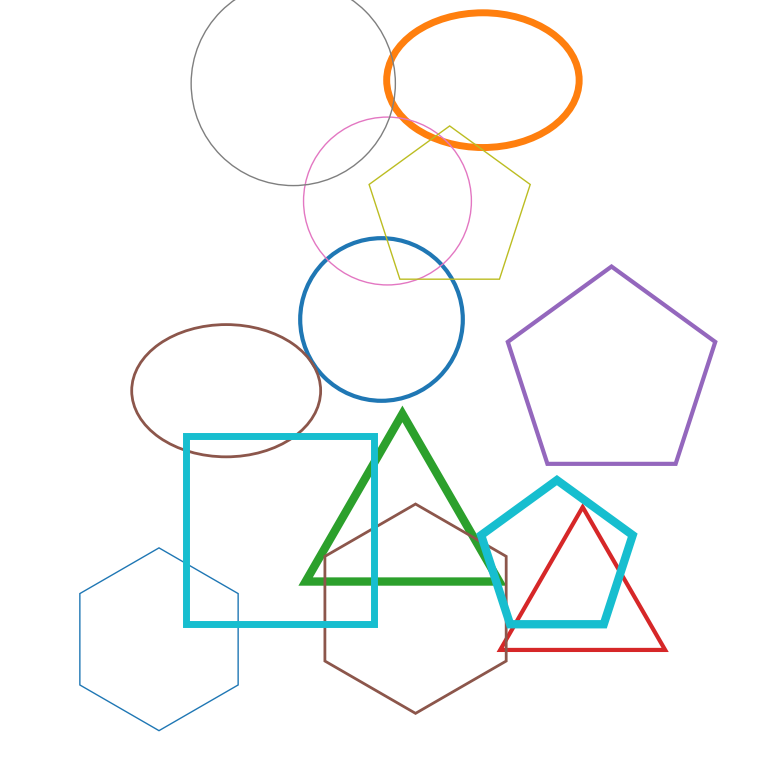[{"shape": "circle", "thickness": 1.5, "radius": 0.53, "center": [0.495, 0.585]}, {"shape": "hexagon", "thickness": 0.5, "radius": 0.59, "center": [0.206, 0.17]}, {"shape": "oval", "thickness": 2.5, "radius": 0.62, "center": [0.627, 0.896]}, {"shape": "triangle", "thickness": 3, "radius": 0.73, "center": [0.523, 0.317]}, {"shape": "triangle", "thickness": 1.5, "radius": 0.62, "center": [0.757, 0.218]}, {"shape": "pentagon", "thickness": 1.5, "radius": 0.71, "center": [0.794, 0.512]}, {"shape": "oval", "thickness": 1, "radius": 0.61, "center": [0.294, 0.493]}, {"shape": "hexagon", "thickness": 1, "radius": 0.68, "center": [0.54, 0.209]}, {"shape": "circle", "thickness": 0.5, "radius": 0.54, "center": [0.503, 0.739]}, {"shape": "circle", "thickness": 0.5, "radius": 0.66, "center": [0.381, 0.892]}, {"shape": "pentagon", "thickness": 0.5, "radius": 0.55, "center": [0.584, 0.726]}, {"shape": "square", "thickness": 2.5, "radius": 0.61, "center": [0.363, 0.311]}, {"shape": "pentagon", "thickness": 3, "radius": 0.52, "center": [0.723, 0.273]}]